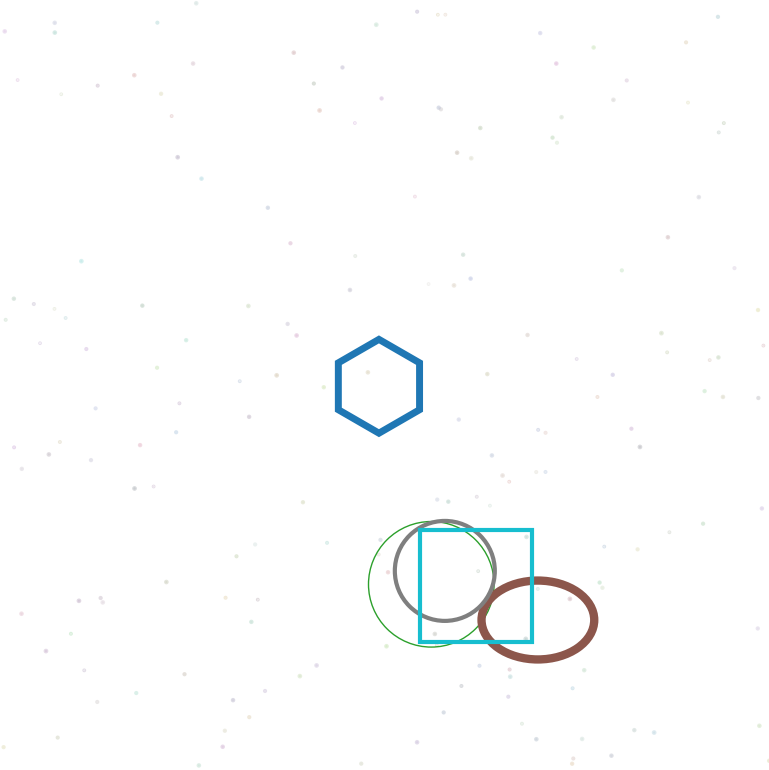[{"shape": "hexagon", "thickness": 2.5, "radius": 0.3, "center": [0.492, 0.498]}, {"shape": "circle", "thickness": 0.5, "radius": 0.41, "center": [0.56, 0.241]}, {"shape": "oval", "thickness": 3, "radius": 0.37, "center": [0.699, 0.195]}, {"shape": "circle", "thickness": 1.5, "radius": 0.32, "center": [0.578, 0.259]}, {"shape": "square", "thickness": 1.5, "radius": 0.36, "center": [0.618, 0.239]}]